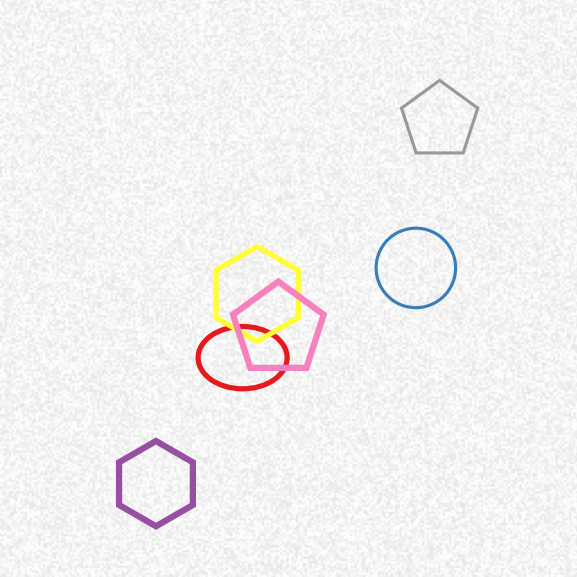[{"shape": "oval", "thickness": 2.5, "radius": 0.39, "center": [0.42, 0.38]}, {"shape": "circle", "thickness": 1.5, "radius": 0.34, "center": [0.72, 0.535]}, {"shape": "hexagon", "thickness": 3, "radius": 0.37, "center": [0.27, 0.162]}, {"shape": "hexagon", "thickness": 2.5, "radius": 0.41, "center": [0.445, 0.49]}, {"shape": "pentagon", "thickness": 3, "radius": 0.41, "center": [0.482, 0.429]}, {"shape": "pentagon", "thickness": 1.5, "radius": 0.35, "center": [0.761, 0.79]}]